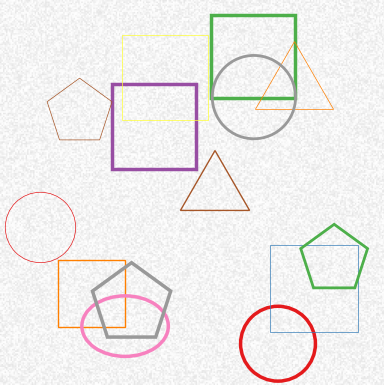[{"shape": "circle", "thickness": 0.5, "radius": 0.46, "center": [0.105, 0.409]}, {"shape": "circle", "thickness": 2.5, "radius": 0.49, "center": [0.722, 0.107]}, {"shape": "square", "thickness": 0.5, "radius": 0.57, "center": [0.816, 0.25]}, {"shape": "pentagon", "thickness": 2, "radius": 0.46, "center": [0.868, 0.326]}, {"shape": "square", "thickness": 2.5, "radius": 0.54, "center": [0.657, 0.853]}, {"shape": "square", "thickness": 2.5, "radius": 0.55, "center": [0.4, 0.671]}, {"shape": "triangle", "thickness": 0.5, "radius": 0.59, "center": [0.765, 0.775]}, {"shape": "square", "thickness": 1, "radius": 0.44, "center": [0.237, 0.237]}, {"shape": "square", "thickness": 0.5, "radius": 0.55, "center": [0.428, 0.798]}, {"shape": "pentagon", "thickness": 0.5, "radius": 0.44, "center": [0.207, 0.708]}, {"shape": "triangle", "thickness": 1, "radius": 0.52, "center": [0.558, 0.505]}, {"shape": "oval", "thickness": 2.5, "radius": 0.56, "center": [0.325, 0.153]}, {"shape": "pentagon", "thickness": 2.5, "radius": 0.53, "center": [0.342, 0.211]}, {"shape": "circle", "thickness": 2, "radius": 0.54, "center": [0.66, 0.748]}]